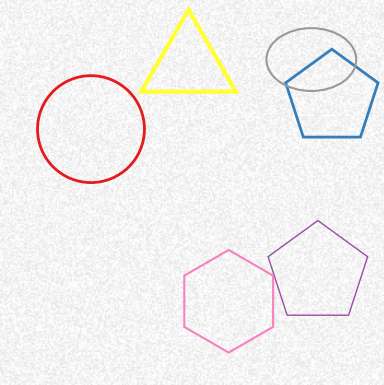[{"shape": "circle", "thickness": 2, "radius": 0.69, "center": [0.236, 0.665]}, {"shape": "pentagon", "thickness": 2, "radius": 0.63, "center": [0.862, 0.746]}, {"shape": "pentagon", "thickness": 1, "radius": 0.68, "center": [0.826, 0.291]}, {"shape": "triangle", "thickness": 3, "radius": 0.71, "center": [0.49, 0.833]}, {"shape": "hexagon", "thickness": 1.5, "radius": 0.67, "center": [0.594, 0.217]}, {"shape": "oval", "thickness": 1.5, "radius": 0.58, "center": [0.809, 0.845]}]